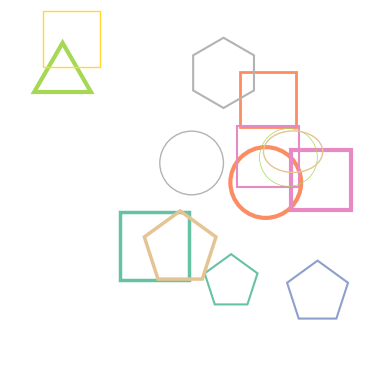[{"shape": "pentagon", "thickness": 1.5, "radius": 0.36, "center": [0.6, 0.268]}, {"shape": "square", "thickness": 2.5, "radius": 0.44, "center": [0.401, 0.361]}, {"shape": "square", "thickness": 2, "radius": 0.36, "center": [0.696, 0.742]}, {"shape": "circle", "thickness": 3, "radius": 0.46, "center": [0.69, 0.526]}, {"shape": "pentagon", "thickness": 1.5, "radius": 0.42, "center": [0.825, 0.24]}, {"shape": "square", "thickness": 1.5, "radius": 0.4, "center": [0.696, 0.593]}, {"shape": "square", "thickness": 3, "radius": 0.39, "center": [0.834, 0.533]}, {"shape": "triangle", "thickness": 3, "radius": 0.43, "center": [0.163, 0.804]}, {"shape": "circle", "thickness": 0.5, "radius": 0.38, "center": [0.749, 0.591]}, {"shape": "square", "thickness": 1, "radius": 0.37, "center": [0.186, 0.899]}, {"shape": "oval", "thickness": 1, "radius": 0.38, "center": [0.761, 0.606]}, {"shape": "pentagon", "thickness": 2.5, "radius": 0.49, "center": [0.468, 0.354]}, {"shape": "circle", "thickness": 1, "radius": 0.41, "center": [0.498, 0.577]}, {"shape": "hexagon", "thickness": 1.5, "radius": 0.46, "center": [0.581, 0.811]}]